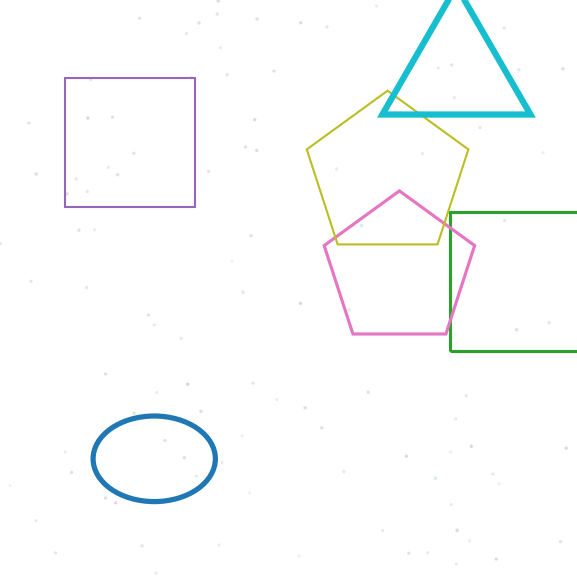[{"shape": "oval", "thickness": 2.5, "radius": 0.53, "center": [0.267, 0.205]}, {"shape": "square", "thickness": 1.5, "radius": 0.6, "center": [0.899, 0.512]}, {"shape": "square", "thickness": 1, "radius": 0.56, "center": [0.226, 0.752]}, {"shape": "pentagon", "thickness": 1.5, "radius": 0.68, "center": [0.692, 0.532]}, {"shape": "pentagon", "thickness": 1, "radius": 0.74, "center": [0.671, 0.695]}, {"shape": "triangle", "thickness": 3, "radius": 0.74, "center": [0.79, 0.875]}]